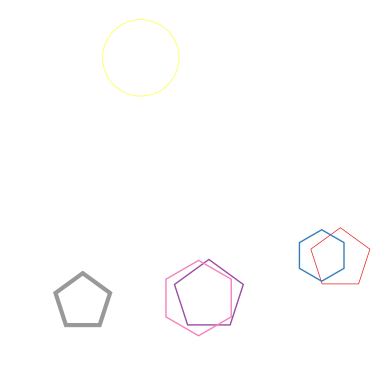[{"shape": "pentagon", "thickness": 0.5, "radius": 0.4, "center": [0.884, 0.328]}, {"shape": "hexagon", "thickness": 1, "radius": 0.33, "center": [0.836, 0.336]}, {"shape": "pentagon", "thickness": 1, "radius": 0.47, "center": [0.543, 0.232]}, {"shape": "circle", "thickness": 0.5, "radius": 0.5, "center": [0.366, 0.85]}, {"shape": "hexagon", "thickness": 1, "radius": 0.49, "center": [0.516, 0.226]}, {"shape": "pentagon", "thickness": 3, "radius": 0.37, "center": [0.215, 0.216]}]